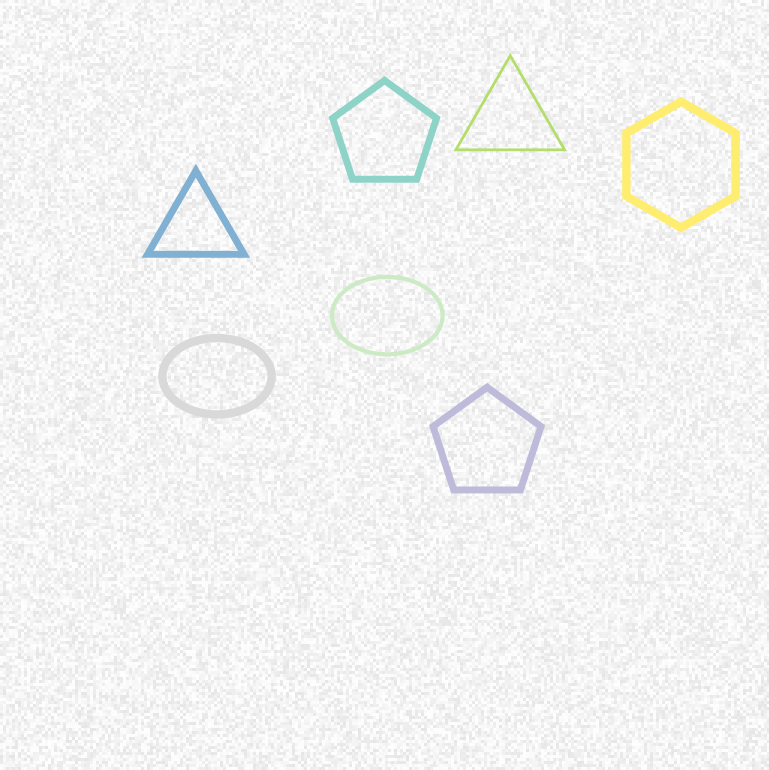[{"shape": "pentagon", "thickness": 2.5, "radius": 0.35, "center": [0.499, 0.825]}, {"shape": "pentagon", "thickness": 2.5, "radius": 0.37, "center": [0.633, 0.423]}, {"shape": "triangle", "thickness": 2.5, "radius": 0.36, "center": [0.254, 0.706]}, {"shape": "triangle", "thickness": 1, "radius": 0.41, "center": [0.663, 0.846]}, {"shape": "oval", "thickness": 3, "radius": 0.35, "center": [0.282, 0.511]}, {"shape": "oval", "thickness": 1.5, "radius": 0.36, "center": [0.503, 0.59]}, {"shape": "hexagon", "thickness": 3, "radius": 0.41, "center": [0.884, 0.786]}]